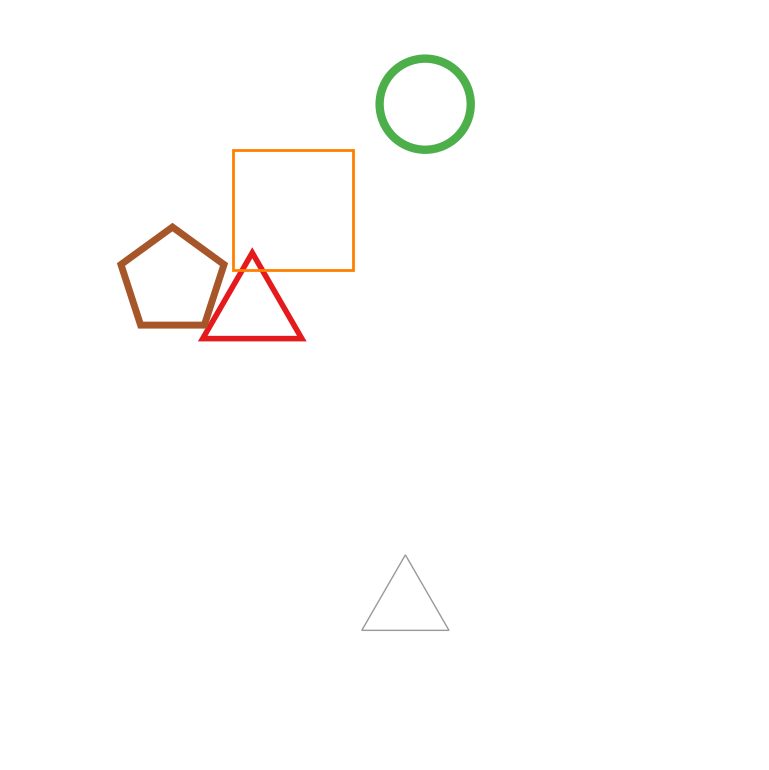[{"shape": "triangle", "thickness": 2, "radius": 0.37, "center": [0.328, 0.597]}, {"shape": "circle", "thickness": 3, "radius": 0.3, "center": [0.552, 0.865]}, {"shape": "square", "thickness": 1, "radius": 0.39, "center": [0.381, 0.727]}, {"shape": "pentagon", "thickness": 2.5, "radius": 0.35, "center": [0.224, 0.635]}, {"shape": "triangle", "thickness": 0.5, "radius": 0.33, "center": [0.526, 0.214]}]